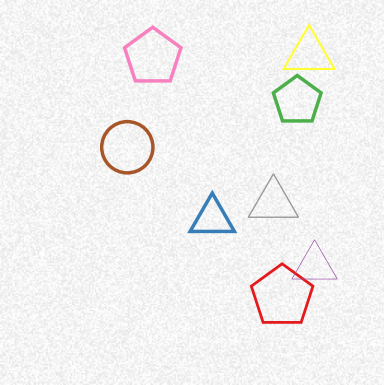[{"shape": "pentagon", "thickness": 2, "radius": 0.42, "center": [0.733, 0.231]}, {"shape": "triangle", "thickness": 2.5, "radius": 0.33, "center": [0.551, 0.432]}, {"shape": "pentagon", "thickness": 2.5, "radius": 0.33, "center": [0.772, 0.739]}, {"shape": "triangle", "thickness": 0.5, "radius": 0.34, "center": [0.817, 0.309]}, {"shape": "triangle", "thickness": 1.5, "radius": 0.38, "center": [0.803, 0.859]}, {"shape": "circle", "thickness": 2.5, "radius": 0.33, "center": [0.331, 0.618]}, {"shape": "pentagon", "thickness": 2.5, "radius": 0.39, "center": [0.397, 0.852]}, {"shape": "triangle", "thickness": 1, "radius": 0.38, "center": [0.71, 0.473]}]